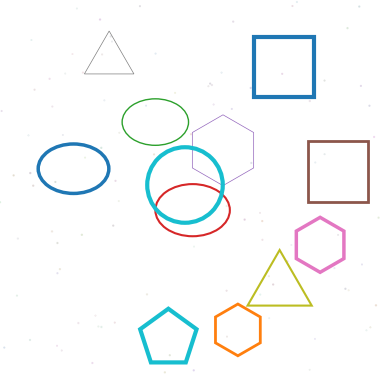[{"shape": "oval", "thickness": 2.5, "radius": 0.46, "center": [0.191, 0.562]}, {"shape": "square", "thickness": 3, "radius": 0.39, "center": [0.738, 0.826]}, {"shape": "hexagon", "thickness": 2, "radius": 0.34, "center": [0.618, 0.143]}, {"shape": "oval", "thickness": 1, "radius": 0.43, "center": [0.403, 0.683]}, {"shape": "oval", "thickness": 1.5, "radius": 0.48, "center": [0.5, 0.454]}, {"shape": "hexagon", "thickness": 0.5, "radius": 0.46, "center": [0.579, 0.61]}, {"shape": "square", "thickness": 2, "radius": 0.39, "center": [0.878, 0.555]}, {"shape": "hexagon", "thickness": 2.5, "radius": 0.36, "center": [0.831, 0.364]}, {"shape": "triangle", "thickness": 0.5, "radius": 0.37, "center": [0.284, 0.845]}, {"shape": "triangle", "thickness": 1.5, "radius": 0.48, "center": [0.726, 0.254]}, {"shape": "circle", "thickness": 3, "radius": 0.49, "center": [0.481, 0.519]}, {"shape": "pentagon", "thickness": 3, "radius": 0.39, "center": [0.437, 0.121]}]